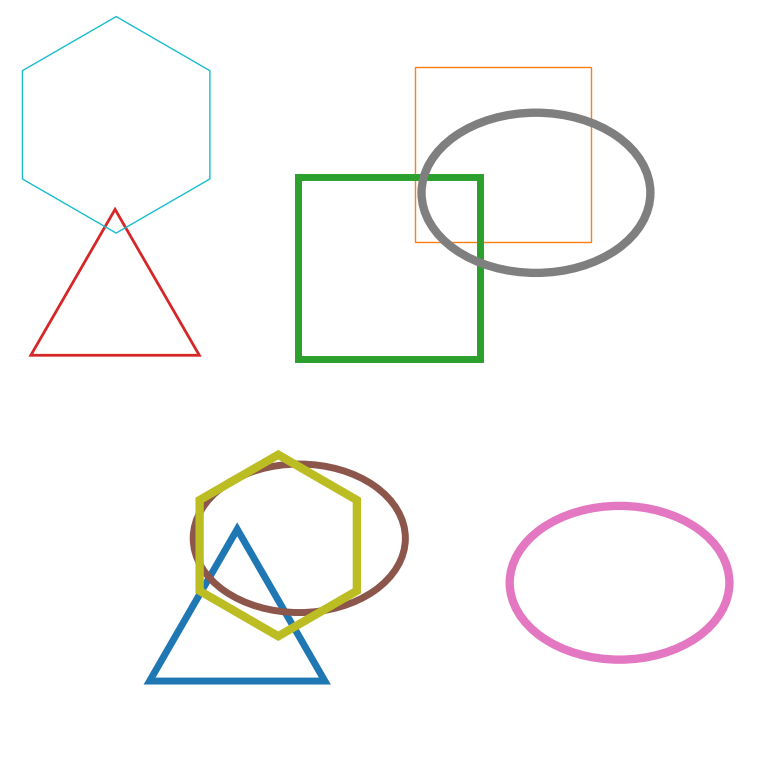[{"shape": "triangle", "thickness": 2.5, "radius": 0.66, "center": [0.308, 0.181]}, {"shape": "square", "thickness": 0.5, "radius": 0.57, "center": [0.653, 0.799]}, {"shape": "square", "thickness": 2.5, "radius": 0.59, "center": [0.505, 0.652]}, {"shape": "triangle", "thickness": 1, "radius": 0.63, "center": [0.149, 0.602]}, {"shape": "oval", "thickness": 2.5, "radius": 0.69, "center": [0.389, 0.301]}, {"shape": "oval", "thickness": 3, "radius": 0.71, "center": [0.805, 0.243]}, {"shape": "oval", "thickness": 3, "radius": 0.74, "center": [0.696, 0.75]}, {"shape": "hexagon", "thickness": 3, "radius": 0.59, "center": [0.361, 0.292]}, {"shape": "hexagon", "thickness": 0.5, "radius": 0.7, "center": [0.151, 0.838]}]